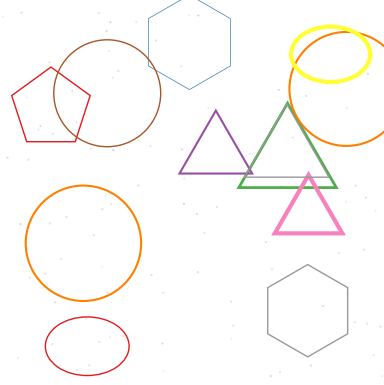[{"shape": "oval", "thickness": 1, "radius": 0.54, "center": [0.227, 0.101]}, {"shape": "pentagon", "thickness": 1, "radius": 0.54, "center": [0.132, 0.719]}, {"shape": "hexagon", "thickness": 0.5, "radius": 0.61, "center": [0.492, 0.89]}, {"shape": "triangle", "thickness": 2, "radius": 0.73, "center": [0.747, 0.586]}, {"shape": "triangle", "thickness": 1.5, "radius": 0.55, "center": [0.561, 0.604]}, {"shape": "circle", "thickness": 1.5, "radius": 0.75, "center": [0.217, 0.368]}, {"shape": "circle", "thickness": 1.5, "radius": 0.74, "center": [0.9, 0.769]}, {"shape": "oval", "thickness": 3, "radius": 0.51, "center": [0.859, 0.859]}, {"shape": "circle", "thickness": 1, "radius": 0.69, "center": [0.279, 0.758]}, {"shape": "triangle", "thickness": 3, "radius": 0.51, "center": [0.801, 0.445]}, {"shape": "hexagon", "thickness": 1, "radius": 0.6, "center": [0.799, 0.193]}, {"shape": "triangle", "thickness": 1, "radius": 0.63, "center": [0.745, 0.603]}]